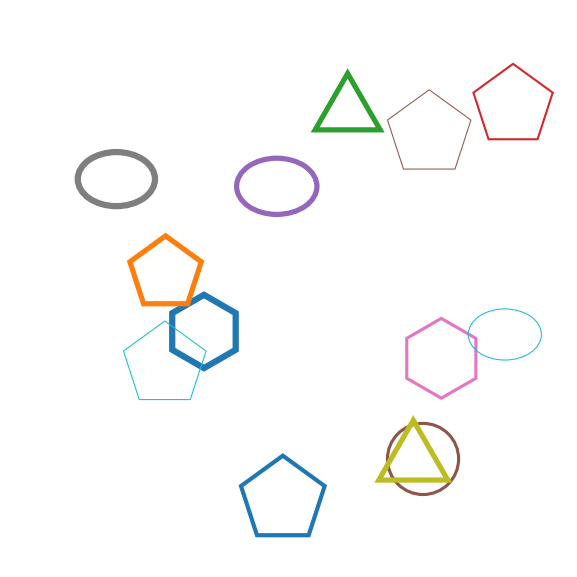[{"shape": "pentagon", "thickness": 2, "radius": 0.38, "center": [0.49, 0.134]}, {"shape": "hexagon", "thickness": 3, "radius": 0.32, "center": [0.353, 0.425]}, {"shape": "pentagon", "thickness": 2.5, "radius": 0.32, "center": [0.287, 0.526]}, {"shape": "triangle", "thickness": 2.5, "radius": 0.33, "center": [0.602, 0.807]}, {"shape": "pentagon", "thickness": 1, "radius": 0.36, "center": [0.888, 0.816]}, {"shape": "oval", "thickness": 2.5, "radius": 0.35, "center": [0.479, 0.677]}, {"shape": "pentagon", "thickness": 0.5, "radius": 0.38, "center": [0.743, 0.768]}, {"shape": "circle", "thickness": 1.5, "radius": 0.31, "center": [0.733, 0.204]}, {"shape": "hexagon", "thickness": 1.5, "radius": 0.35, "center": [0.764, 0.379]}, {"shape": "oval", "thickness": 3, "radius": 0.33, "center": [0.202, 0.689]}, {"shape": "triangle", "thickness": 2.5, "radius": 0.34, "center": [0.716, 0.202]}, {"shape": "oval", "thickness": 0.5, "radius": 0.32, "center": [0.874, 0.42]}, {"shape": "pentagon", "thickness": 0.5, "radius": 0.38, "center": [0.285, 0.368]}]